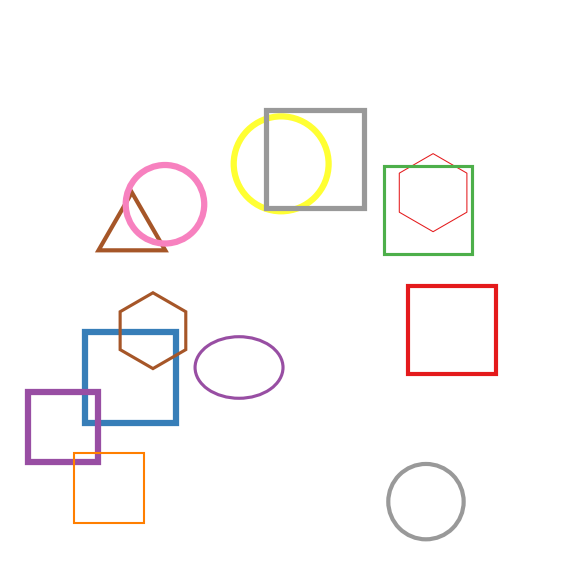[{"shape": "square", "thickness": 2, "radius": 0.38, "center": [0.783, 0.428]}, {"shape": "hexagon", "thickness": 0.5, "radius": 0.34, "center": [0.75, 0.666]}, {"shape": "square", "thickness": 3, "radius": 0.39, "center": [0.227, 0.345]}, {"shape": "square", "thickness": 1.5, "radius": 0.38, "center": [0.741, 0.635]}, {"shape": "oval", "thickness": 1.5, "radius": 0.38, "center": [0.414, 0.363]}, {"shape": "square", "thickness": 3, "radius": 0.3, "center": [0.109, 0.26]}, {"shape": "square", "thickness": 1, "radius": 0.3, "center": [0.189, 0.154]}, {"shape": "circle", "thickness": 3, "radius": 0.41, "center": [0.487, 0.715]}, {"shape": "triangle", "thickness": 2, "radius": 0.33, "center": [0.228, 0.599]}, {"shape": "hexagon", "thickness": 1.5, "radius": 0.33, "center": [0.265, 0.427]}, {"shape": "circle", "thickness": 3, "radius": 0.34, "center": [0.286, 0.645]}, {"shape": "circle", "thickness": 2, "radius": 0.33, "center": [0.738, 0.131]}, {"shape": "square", "thickness": 2.5, "radius": 0.42, "center": [0.545, 0.724]}]